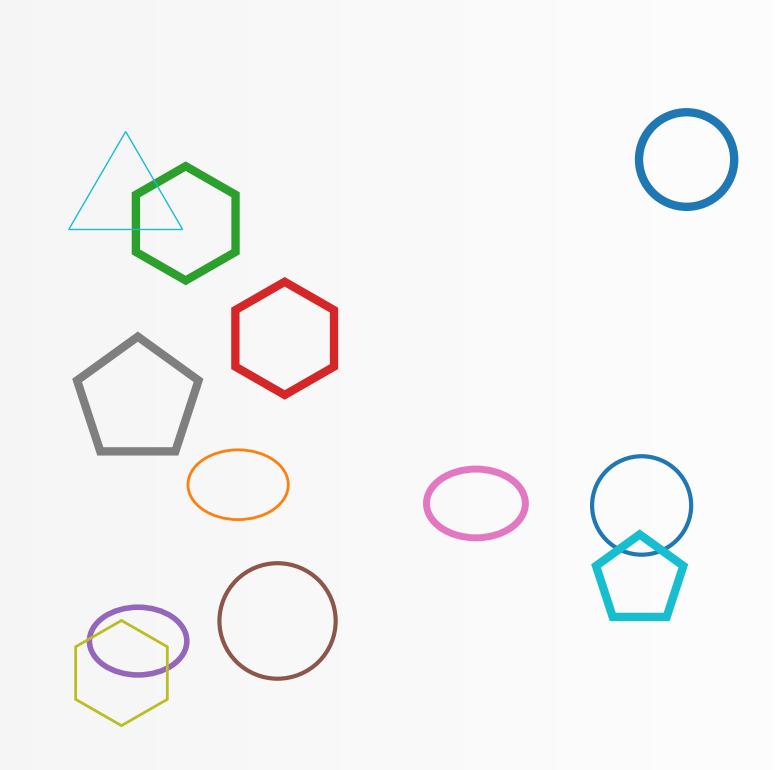[{"shape": "circle", "thickness": 1.5, "radius": 0.32, "center": [0.828, 0.344]}, {"shape": "circle", "thickness": 3, "radius": 0.31, "center": [0.886, 0.793]}, {"shape": "oval", "thickness": 1, "radius": 0.32, "center": [0.307, 0.37]}, {"shape": "hexagon", "thickness": 3, "radius": 0.37, "center": [0.24, 0.71]}, {"shape": "hexagon", "thickness": 3, "radius": 0.37, "center": [0.367, 0.561]}, {"shape": "oval", "thickness": 2, "radius": 0.31, "center": [0.178, 0.167]}, {"shape": "circle", "thickness": 1.5, "radius": 0.37, "center": [0.358, 0.194]}, {"shape": "oval", "thickness": 2.5, "radius": 0.32, "center": [0.614, 0.346]}, {"shape": "pentagon", "thickness": 3, "radius": 0.41, "center": [0.178, 0.48]}, {"shape": "hexagon", "thickness": 1, "radius": 0.34, "center": [0.157, 0.126]}, {"shape": "pentagon", "thickness": 3, "radius": 0.3, "center": [0.825, 0.247]}, {"shape": "triangle", "thickness": 0.5, "radius": 0.42, "center": [0.162, 0.744]}]